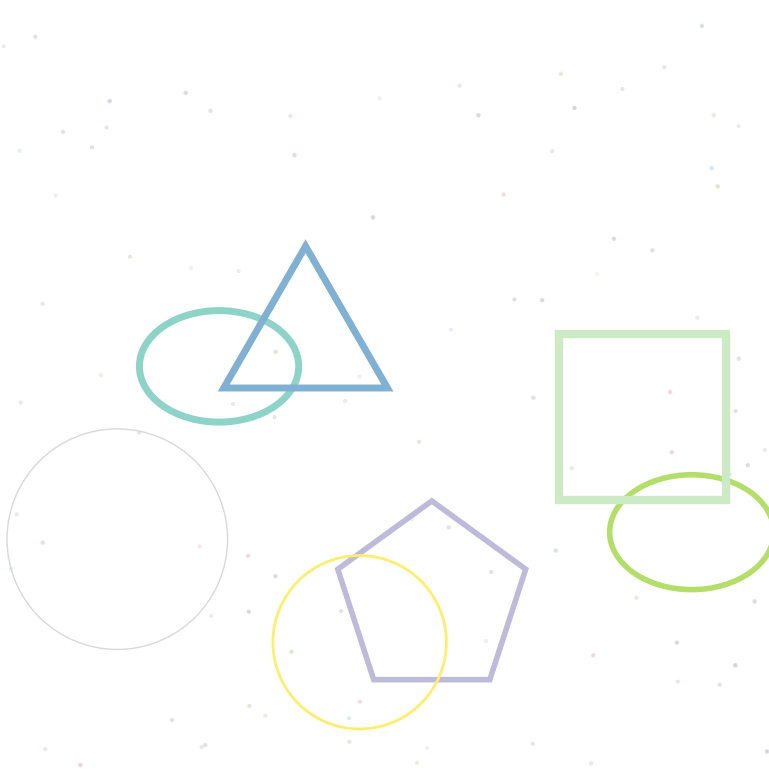[{"shape": "oval", "thickness": 2.5, "radius": 0.52, "center": [0.284, 0.524]}, {"shape": "pentagon", "thickness": 2, "radius": 0.64, "center": [0.561, 0.221]}, {"shape": "triangle", "thickness": 2.5, "radius": 0.61, "center": [0.397, 0.557]}, {"shape": "oval", "thickness": 2, "radius": 0.53, "center": [0.898, 0.309]}, {"shape": "circle", "thickness": 0.5, "radius": 0.72, "center": [0.152, 0.3]}, {"shape": "square", "thickness": 3, "radius": 0.54, "center": [0.834, 0.458]}, {"shape": "circle", "thickness": 1, "radius": 0.56, "center": [0.467, 0.166]}]